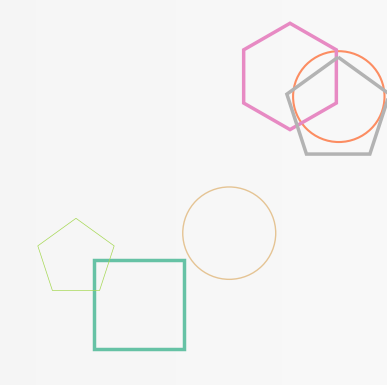[{"shape": "square", "thickness": 2.5, "radius": 0.58, "center": [0.359, 0.21]}, {"shape": "circle", "thickness": 1.5, "radius": 0.59, "center": [0.874, 0.749]}, {"shape": "hexagon", "thickness": 2.5, "radius": 0.69, "center": [0.748, 0.801]}, {"shape": "pentagon", "thickness": 0.5, "radius": 0.52, "center": [0.196, 0.329]}, {"shape": "circle", "thickness": 1, "radius": 0.6, "center": [0.592, 0.394]}, {"shape": "pentagon", "thickness": 2.5, "radius": 0.7, "center": [0.873, 0.712]}]